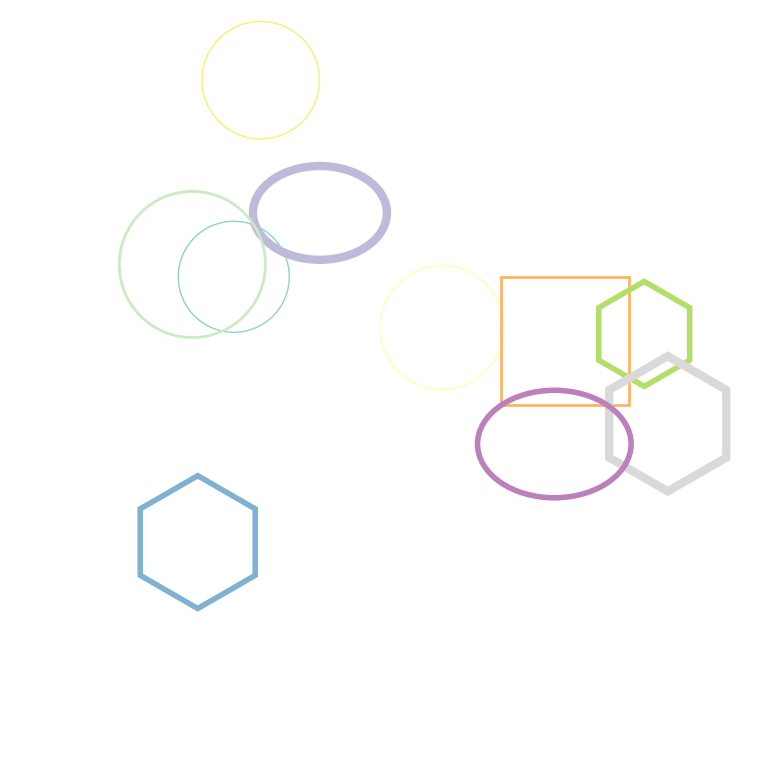[{"shape": "circle", "thickness": 0.5, "radius": 0.36, "center": [0.304, 0.641]}, {"shape": "circle", "thickness": 0.5, "radius": 0.4, "center": [0.574, 0.575]}, {"shape": "oval", "thickness": 3, "radius": 0.44, "center": [0.415, 0.723]}, {"shape": "hexagon", "thickness": 2, "radius": 0.43, "center": [0.257, 0.296]}, {"shape": "square", "thickness": 1, "radius": 0.42, "center": [0.734, 0.557]}, {"shape": "hexagon", "thickness": 2, "radius": 0.34, "center": [0.837, 0.566]}, {"shape": "hexagon", "thickness": 3, "radius": 0.44, "center": [0.867, 0.45]}, {"shape": "oval", "thickness": 2, "radius": 0.5, "center": [0.72, 0.423]}, {"shape": "circle", "thickness": 1, "radius": 0.47, "center": [0.25, 0.657]}, {"shape": "circle", "thickness": 0.5, "radius": 0.38, "center": [0.339, 0.896]}]